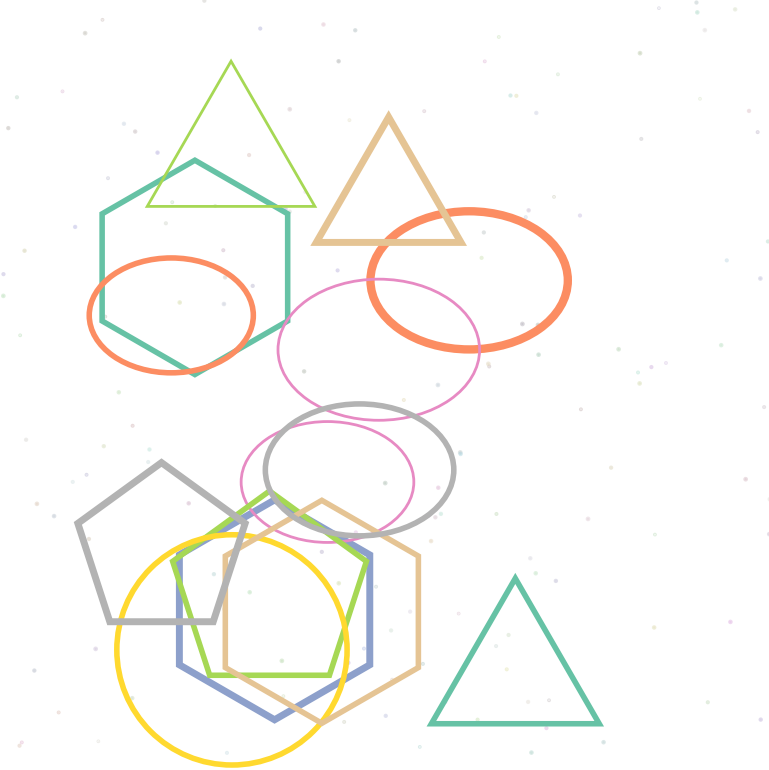[{"shape": "triangle", "thickness": 2, "radius": 0.63, "center": [0.669, 0.123]}, {"shape": "hexagon", "thickness": 2, "radius": 0.7, "center": [0.253, 0.653]}, {"shape": "oval", "thickness": 2, "radius": 0.53, "center": [0.222, 0.59]}, {"shape": "oval", "thickness": 3, "radius": 0.64, "center": [0.609, 0.636]}, {"shape": "hexagon", "thickness": 2.5, "radius": 0.71, "center": [0.357, 0.208]}, {"shape": "oval", "thickness": 1, "radius": 0.56, "center": [0.425, 0.374]}, {"shape": "oval", "thickness": 1, "radius": 0.65, "center": [0.492, 0.546]}, {"shape": "triangle", "thickness": 1, "radius": 0.63, "center": [0.3, 0.795]}, {"shape": "pentagon", "thickness": 2, "radius": 0.66, "center": [0.35, 0.23]}, {"shape": "circle", "thickness": 2, "radius": 0.75, "center": [0.301, 0.156]}, {"shape": "triangle", "thickness": 2.5, "radius": 0.54, "center": [0.505, 0.739]}, {"shape": "hexagon", "thickness": 2, "radius": 0.72, "center": [0.418, 0.205]}, {"shape": "oval", "thickness": 2, "radius": 0.61, "center": [0.467, 0.39]}, {"shape": "pentagon", "thickness": 2.5, "radius": 0.57, "center": [0.21, 0.285]}]